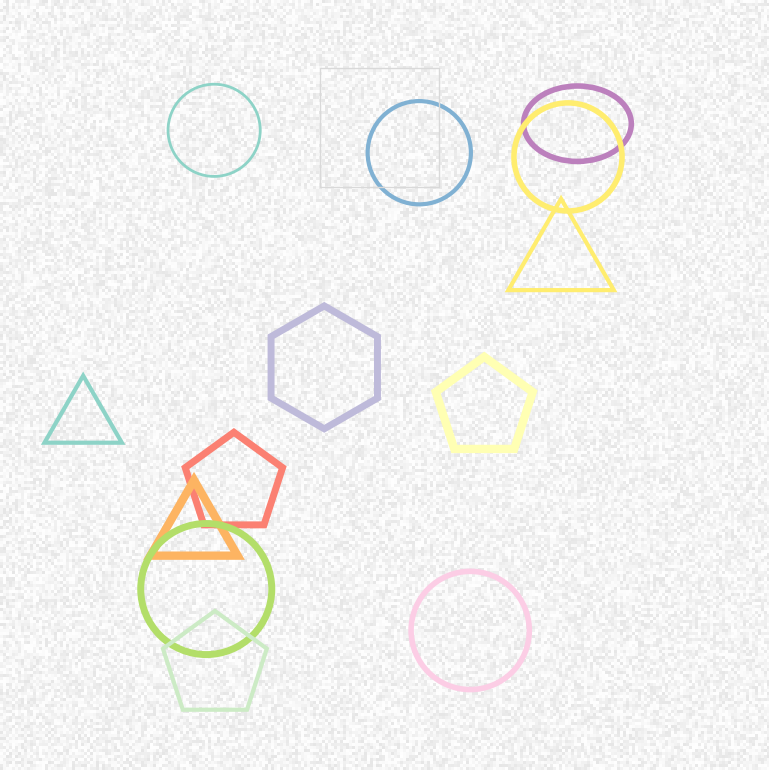[{"shape": "circle", "thickness": 1, "radius": 0.3, "center": [0.278, 0.831]}, {"shape": "triangle", "thickness": 1.5, "radius": 0.29, "center": [0.108, 0.454]}, {"shape": "pentagon", "thickness": 3, "radius": 0.33, "center": [0.629, 0.47]}, {"shape": "hexagon", "thickness": 2.5, "radius": 0.4, "center": [0.421, 0.523]}, {"shape": "pentagon", "thickness": 2.5, "radius": 0.33, "center": [0.304, 0.372]}, {"shape": "circle", "thickness": 1.5, "radius": 0.34, "center": [0.545, 0.802]}, {"shape": "triangle", "thickness": 3, "radius": 0.33, "center": [0.252, 0.311]}, {"shape": "circle", "thickness": 2.5, "radius": 0.43, "center": [0.268, 0.235]}, {"shape": "circle", "thickness": 2, "radius": 0.38, "center": [0.611, 0.181]}, {"shape": "square", "thickness": 0.5, "radius": 0.38, "center": [0.493, 0.834]}, {"shape": "oval", "thickness": 2, "radius": 0.35, "center": [0.75, 0.839]}, {"shape": "pentagon", "thickness": 1.5, "radius": 0.35, "center": [0.279, 0.136]}, {"shape": "triangle", "thickness": 1.5, "radius": 0.4, "center": [0.729, 0.663]}, {"shape": "circle", "thickness": 2, "radius": 0.35, "center": [0.738, 0.796]}]